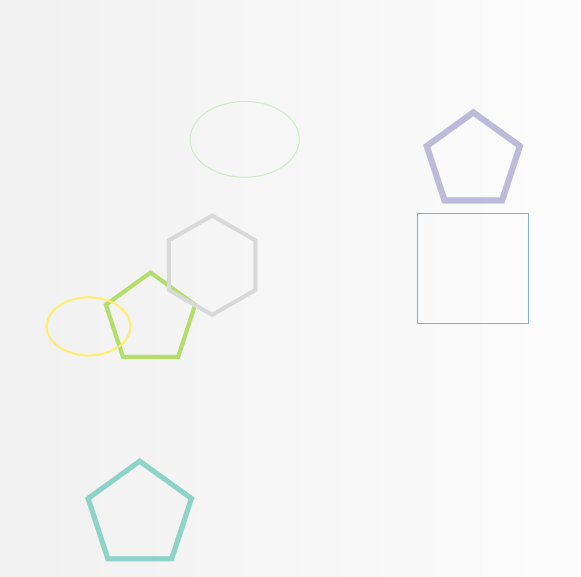[{"shape": "pentagon", "thickness": 2.5, "radius": 0.47, "center": [0.24, 0.107]}, {"shape": "pentagon", "thickness": 3, "radius": 0.42, "center": [0.814, 0.72]}, {"shape": "square", "thickness": 0.5, "radius": 0.48, "center": [0.813, 0.535]}, {"shape": "pentagon", "thickness": 2, "radius": 0.4, "center": [0.259, 0.446]}, {"shape": "hexagon", "thickness": 2, "radius": 0.43, "center": [0.365, 0.54]}, {"shape": "oval", "thickness": 0.5, "radius": 0.47, "center": [0.421, 0.758]}, {"shape": "oval", "thickness": 1, "radius": 0.36, "center": [0.152, 0.434]}]